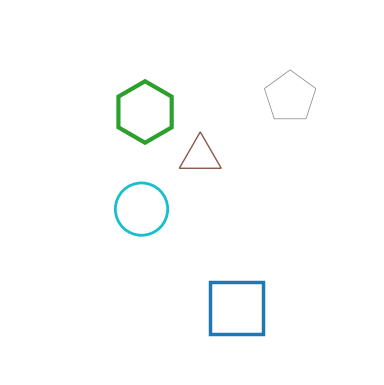[{"shape": "square", "thickness": 2.5, "radius": 0.34, "center": [0.615, 0.2]}, {"shape": "hexagon", "thickness": 3, "radius": 0.4, "center": [0.377, 0.709]}, {"shape": "triangle", "thickness": 1, "radius": 0.31, "center": [0.52, 0.594]}, {"shape": "pentagon", "thickness": 0.5, "radius": 0.35, "center": [0.754, 0.748]}, {"shape": "circle", "thickness": 2, "radius": 0.34, "center": [0.368, 0.457]}]